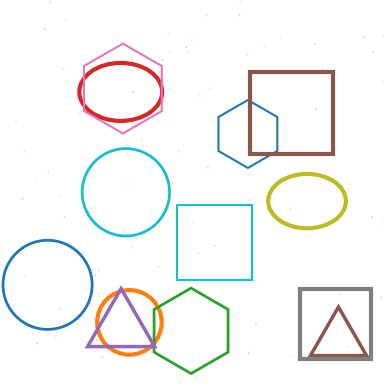[{"shape": "hexagon", "thickness": 1.5, "radius": 0.44, "center": [0.644, 0.652]}, {"shape": "circle", "thickness": 2, "radius": 0.58, "center": [0.124, 0.26]}, {"shape": "circle", "thickness": 3, "radius": 0.42, "center": [0.336, 0.163]}, {"shape": "hexagon", "thickness": 2, "radius": 0.55, "center": [0.496, 0.141]}, {"shape": "oval", "thickness": 3, "radius": 0.54, "center": [0.314, 0.761]}, {"shape": "triangle", "thickness": 2.5, "radius": 0.5, "center": [0.315, 0.15]}, {"shape": "square", "thickness": 3, "radius": 0.54, "center": [0.757, 0.707]}, {"shape": "triangle", "thickness": 2.5, "radius": 0.42, "center": [0.879, 0.118]}, {"shape": "hexagon", "thickness": 1.5, "radius": 0.58, "center": [0.319, 0.77]}, {"shape": "square", "thickness": 3, "radius": 0.46, "center": [0.871, 0.158]}, {"shape": "oval", "thickness": 3, "radius": 0.5, "center": [0.798, 0.478]}, {"shape": "square", "thickness": 1.5, "radius": 0.49, "center": [0.557, 0.371]}, {"shape": "circle", "thickness": 2, "radius": 0.57, "center": [0.327, 0.501]}]